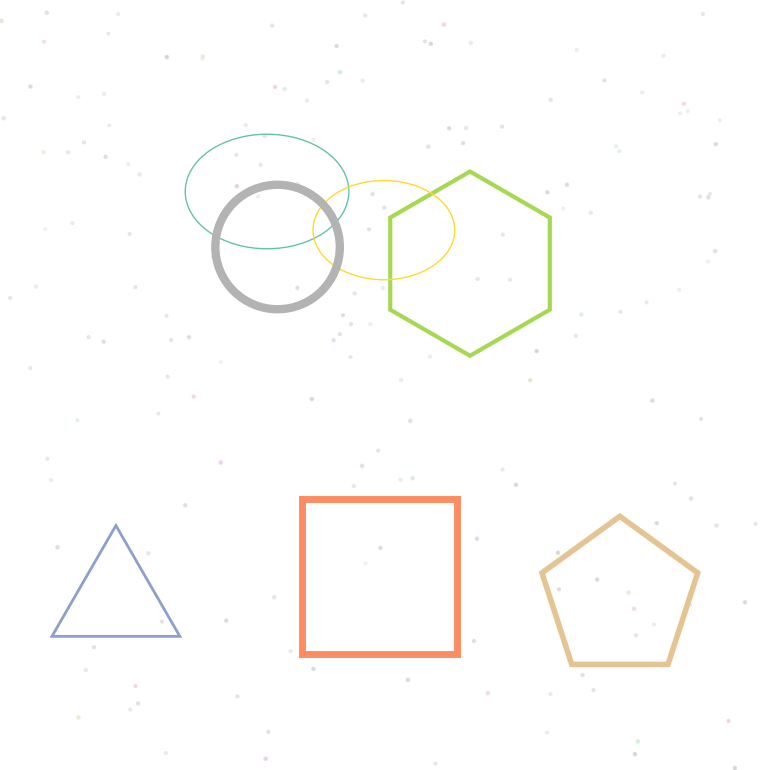[{"shape": "oval", "thickness": 0.5, "radius": 0.53, "center": [0.347, 0.751]}, {"shape": "square", "thickness": 2.5, "radius": 0.5, "center": [0.492, 0.252]}, {"shape": "triangle", "thickness": 1, "radius": 0.48, "center": [0.151, 0.222]}, {"shape": "hexagon", "thickness": 1.5, "radius": 0.6, "center": [0.61, 0.658]}, {"shape": "oval", "thickness": 0.5, "radius": 0.46, "center": [0.499, 0.701]}, {"shape": "pentagon", "thickness": 2, "radius": 0.53, "center": [0.805, 0.223]}, {"shape": "circle", "thickness": 3, "radius": 0.4, "center": [0.36, 0.679]}]